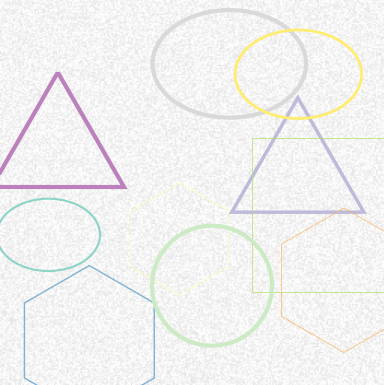[{"shape": "oval", "thickness": 1.5, "radius": 0.67, "center": [0.126, 0.39]}, {"shape": "hexagon", "thickness": 0.5, "radius": 0.73, "center": [0.467, 0.38]}, {"shape": "triangle", "thickness": 2.5, "radius": 0.99, "center": [0.774, 0.548]}, {"shape": "hexagon", "thickness": 1, "radius": 0.97, "center": [0.232, 0.116]}, {"shape": "hexagon", "thickness": 0.5, "radius": 0.94, "center": [0.893, 0.272]}, {"shape": "square", "thickness": 0.5, "radius": 0.99, "center": [0.854, 0.441]}, {"shape": "oval", "thickness": 3, "radius": 1.0, "center": [0.596, 0.834]}, {"shape": "triangle", "thickness": 3, "radius": 0.99, "center": [0.15, 0.614]}, {"shape": "circle", "thickness": 3, "radius": 0.78, "center": [0.551, 0.258]}, {"shape": "oval", "thickness": 2, "radius": 0.82, "center": [0.775, 0.807]}]